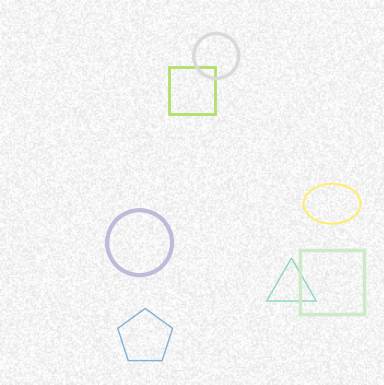[{"shape": "triangle", "thickness": 1, "radius": 0.37, "center": [0.757, 0.255]}, {"shape": "circle", "thickness": 3, "radius": 0.42, "center": [0.363, 0.37]}, {"shape": "pentagon", "thickness": 1, "radius": 0.37, "center": [0.377, 0.124]}, {"shape": "square", "thickness": 2, "radius": 0.3, "center": [0.499, 0.765]}, {"shape": "circle", "thickness": 2.5, "radius": 0.29, "center": [0.562, 0.855]}, {"shape": "square", "thickness": 2.5, "radius": 0.42, "center": [0.863, 0.268]}, {"shape": "oval", "thickness": 1.5, "radius": 0.37, "center": [0.863, 0.471]}]